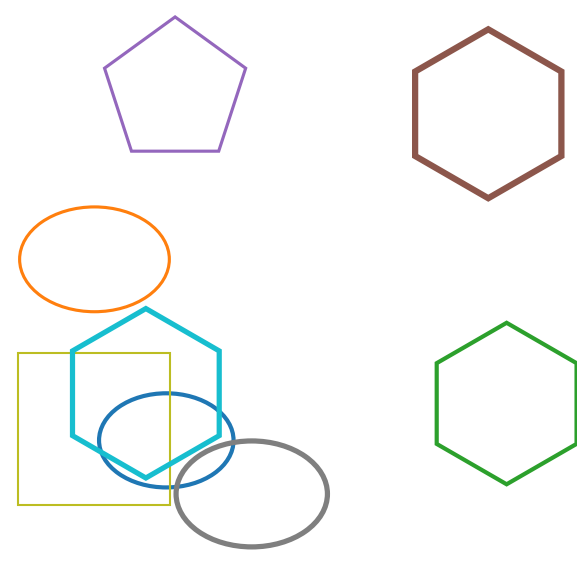[{"shape": "oval", "thickness": 2, "radius": 0.58, "center": [0.288, 0.237]}, {"shape": "oval", "thickness": 1.5, "radius": 0.65, "center": [0.164, 0.55]}, {"shape": "hexagon", "thickness": 2, "radius": 0.7, "center": [0.877, 0.3]}, {"shape": "pentagon", "thickness": 1.5, "radius": 0.64, "center": [0.303, 0.841]}, {"shape": "hexagon", "thickness": 3, "radius": 0.73, "center": [0.845, 0.802]}, {"shape": "oval", "thickness": 2.5, "radius": 0.66, "center": [0.436, 0.144]}, {"shape": "square", "thickness": 1, "radius": 0.66, "center": [0.162, 0.256]}, {"shape": "hexagon", "thickness": 2.5, "radius": 0.73, "center": [0.253, 0.318]}]